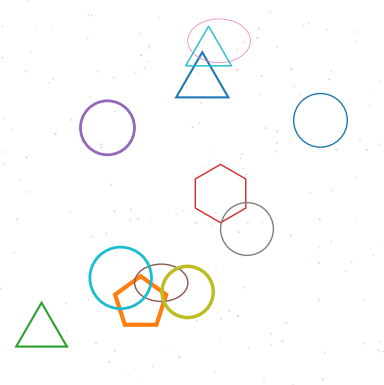[{"shape": "circle", "thickness": 1, "radius": 0.35, "center": [0.832, 0.687]}, {"shape": "triangle", "thickness": 1.5, "radius": 0.39, "center": [0.525, 0.786]}, {"shape": "pentagon", "thickness": 3, "radius": 0.35, "center": [0.365, 0.213]}, {"shape": "triangle", "thickness": 1.5, "radius": 0.38, "center": [0.108, 0.138]}, {"shape": "hexagon", "thickness": 1, "radius": 0.38, "center": [0.573, 0.497]}, {"shape": "circle", "thickness": 2, "radius": 0.35, "center": [0.279, 0.668]}, {"shape": "oval", "thickness": 1, "radius": 0.35, "center": [0.419, 0.265]}, {"shape": "oval", "thickness": 0.5, "radius": 0.41, "center": [0.569, 0.894]}, {"shape": "circle", "thickness": 1, "radius": 0.34, "center": [0.642, 0.405]}, {"shape": "circle", "thickness": 2.5, "radius": 0.33, "center": [0.487, 0.242]}, {"shape": "circle", "thickness": 2, "radius": 0.4, "center": [0.313, 0.278]}, {"shape": "triangle", "thickness": 1, "radius": 0.34, "center": [0.542, 0.863]}]